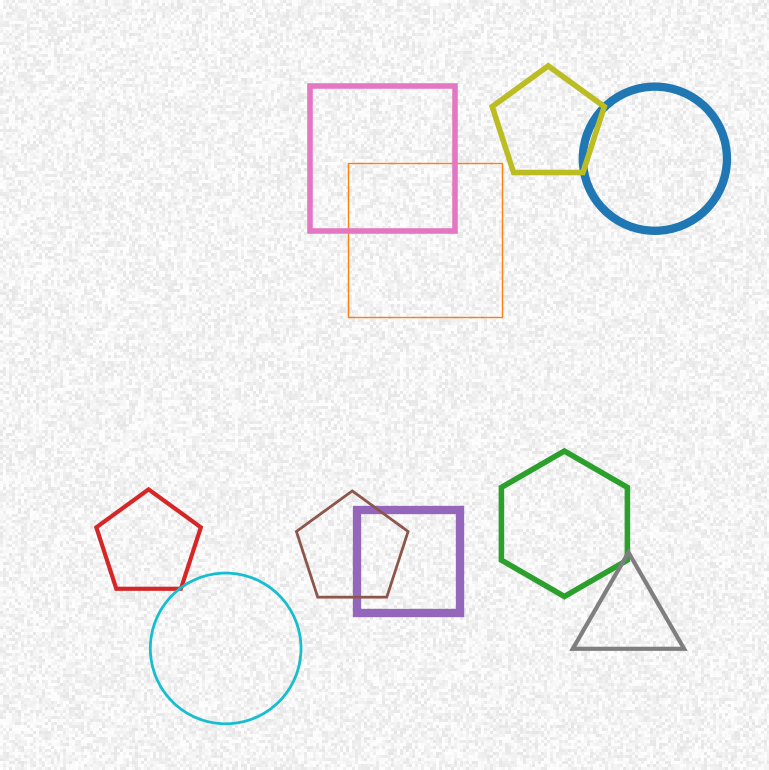[{"shape": "circle", "thickness": 3, "radius": 0.47, "center": [0.851, 0.794]}, {"shape": "square", "thickness": 0.5, "radius": 0.5, "center": [0.552, 0.689]}, {"shape": "hexagon", "thickness": 2, "radius": 0.47, "center": [0.733, 0.32]}, {"shape": "pentagon", "thickness": 1.5, "radius": 0.36, "center": [0.193, 0.293]}, {"shape": "square", "thickness": 3, "radius": 0.33, "center": [0.53, 0.271]}, {"shape": "pentagon", "thickness": 1, "radius": 0.38, "center": [0.457, 0.286]}, {"shape": "square", "thickness": 2, "radius": 0.47, "center": [0.496, 0.794]}, {"shape": "triangle", "thickness": 1.5, "radius": 0.42, "center": [0.816, 0.199]}, {"shape": "pentagon", "thickness": 2, "radius": 0.38, "center": [0.712, 0.838]}, {"shape": "circle", "thickness": 1, "radius": 0.49, "center": [0.293, 0.158]}]